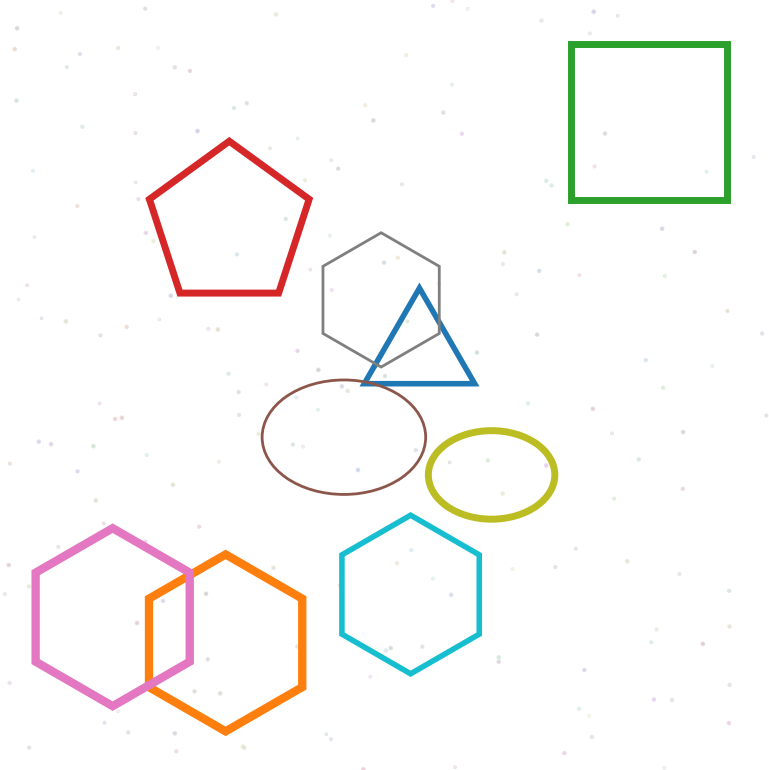[{"shape": "triangle", "thickness": 2, "radius": 0.41, "center": [0.545, 0.543]}, {"shape": "hexagon", "thickness": 3, "radius": 0.57, "center": [0.293, 0.165]}, {"shape": "square", "thickness": 2.5, "radius": 0.51, "center": [0.843, 0.842]}, {"shape": "pentagon", "thickness": 2.5, "radius": 0.55, "center": [0.298, 0.708]}, {"shape": "oval", "thickness": 1, "radius": 0.53, "center": [0.447, 0.432]}, {"shape": "hexagon", "thickness": 3, "radius": 0.58, "center": [0.146, 0.198]}, {"shape": "hexagon", "thickness": 1, "radius": 0.44, "center": [0.495, 0.611]}, {"shape": "oval", "thickness": 2.5, "radius": 0.41, "center": [0.638, 0.383]}, {"shape": "hexagon", "thickness": 2, "radius": 0.51, "center": [0.533, 0.228]}]